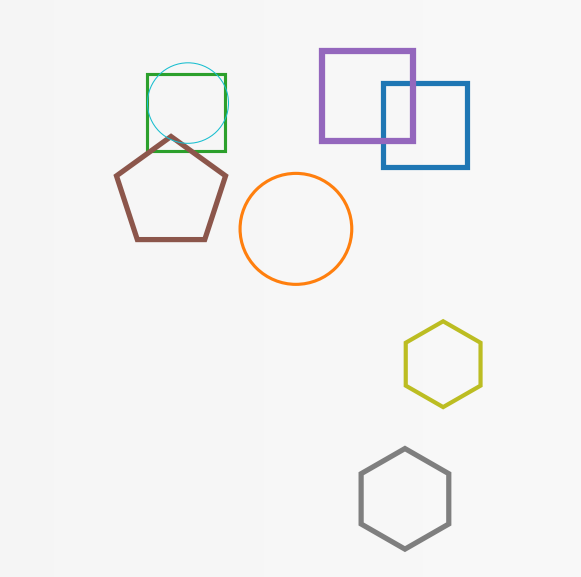[{"shape": "square", "thickness": 2.5, "radius": 0.36, "center": [0.731, 0.783]}, {"shape": "circle", "thickness": 1.5, "radius": 0.48, "center": [0.509, 0.603]}, {"shape": "square", "thickness": 1.5, "radius": 0.34, "center": [0.32, 0.804]}, {"shape": "square", "thickness": 3, "radius": 0.39, "center": [0.633, 0.833]}, {"shape": "pentagon", "thickness": 2.5, "radius": 0.49, "center": [0.294, 0.664]}, {"shape": "hexagon", "thickness": 2.5, "radius": 0.44, "center": [0.697, 0.135]}, {"shape": "hexagon", "thickness": 2, "radius": 0.37, "center": [0.762, 0.368]}, {"shape": "circle", "thickness": 0.5, "radius": 0.35, "center": [0.323, 0.821]}]